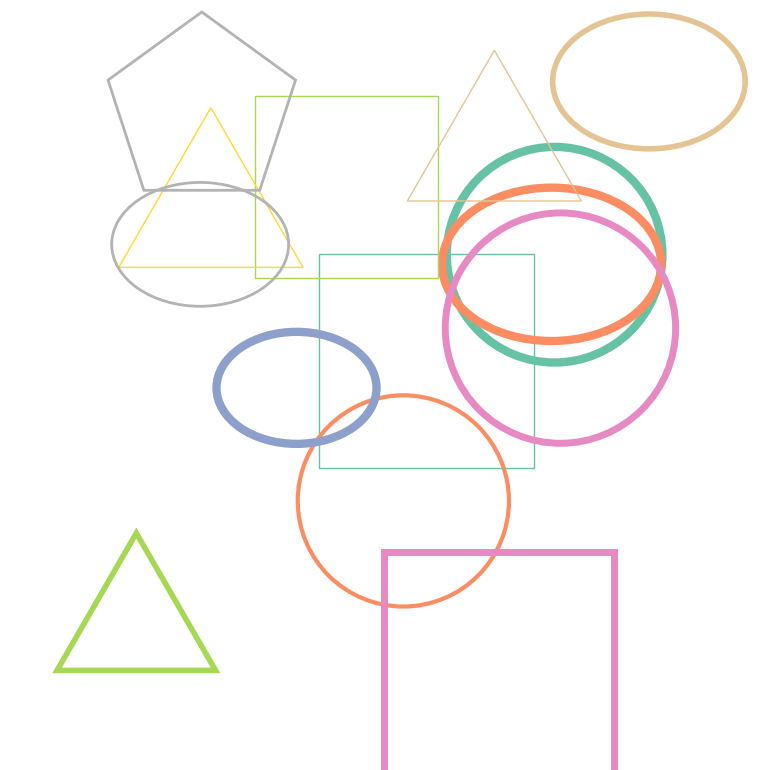[{"shape": "circle", "thickness": 3, "radius": 0.7, "center": [0.72, 0.669]}, {"shape": "square", "thickness": 0.5, "radius": 0.7, "center": [0.554, 0.532]}, {"shape": "oval", "thickness": 3, "radius": 0.71, "center": [0.716, 0.657]}, {"shape": "circle", "thickness": 1.5, "radius": 0.69, "center": [0.524, 0.349]}, {"shape": "oval", "thickness": 3, "radius": 0.52, "center": [0.385, 0.496]}, {"shape": "square", "thickness": 2.5, "radius": 0.75, "center": [0.648, 0.133]}, {"shape": "circle", "thickness": 2.5, "radius": 0.75, "center": [0.728, 0.574]}, {"shape": "triangle", "thickness": 2, "radius": 0.59, "center": [0.177, 0.189]}, {"shape": "square", "thickness": 0.5, "radius": 0.59, "center": [0.45, 0.757]}, {"shape": "triangle", "thickness": 0.5, "radius": 0.69, "center": [0.274, 0.722]}, {"shape": "oval", "thickness": 2, "radius": 0.63, "center": [0.843, 0.894]}, {"shape": "triangle", "thickness": 0.5, "radius": 0.65, "center": [0.642, 0.804]}, {"shape": "pentagon", "thickness": 1, "radius": 0.64, "center": [0.262, 0.856]}, {"shape": "oval", "thickness": 1, "radius": 0.57, "center": [0.26, 0.683]}]